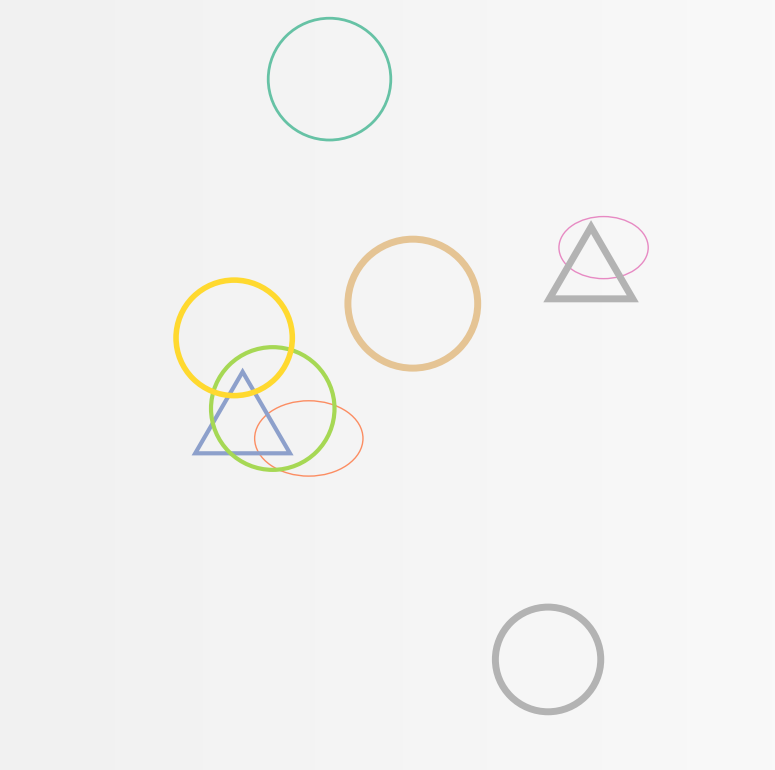[{"shape": "circle", "thickness": 1, "radius": 0.4, "center": [0.425, 0.897]}, {"shape": "oval", "thickness": 0.5, "radius": 0.35, "center": [0.398, 0.431]}, {"shape": "triangle", "thickness": 1.5, "radius": 0.35, "center": [0.313, 0.447]}, {"shape": "oval", "thickness": 0.5, "radius": 0.29, "center": [0.779, 0.678]}, {"shape": "circle", "thickness": 1.5, "radius": 0.4, "center": [0.352, 0.469]}, {"shape": "circle", "thickness": 2, "radius": 0.38, "center": [0.302, 0.561]}, {"shape": "circle", "thickness": 2.5, "radius": 0.42, "center": [0.533, 0.606]}, {"shape": "triangle", "thickness": 2.5, "radius": 0.31, "center": [0.763, 0.643]}, {"shape": "circle", "thickness": 2.5, "radius": 0.34, "center": [0.707, 0.144]}]